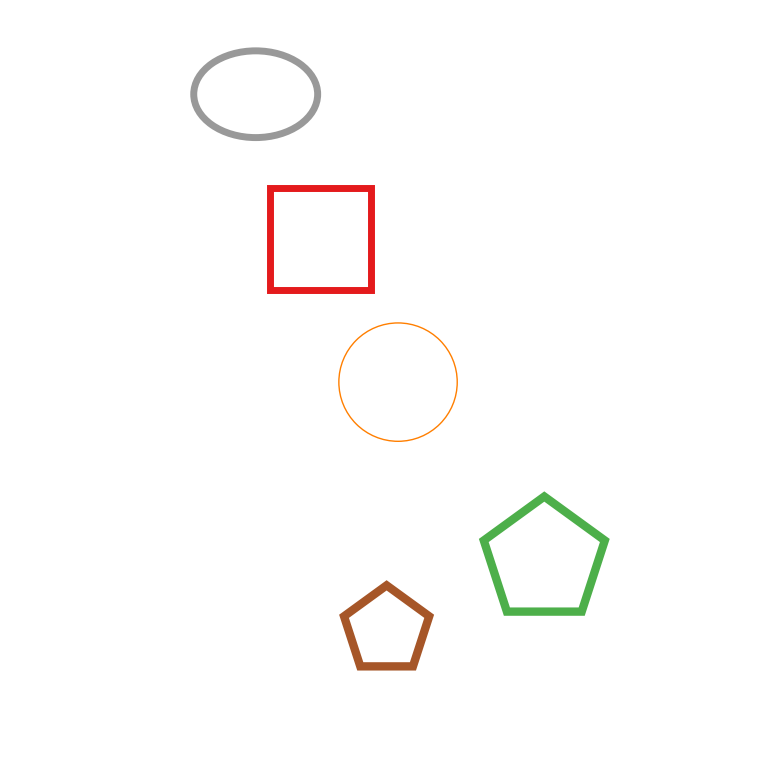[{"shape": "square", "thickness": 2.5, "radius": 0.33, "center": [0.416, 0.689]}, {"shape": "pentagon", "thickness": 3, "radius": 0.41, "center": [0.707, 0.273]}, {"shape": "circle", "thickness": 0.5, "radius": 0.38, "center": [0.517, 0.504]}, {"shape": "pentagon", "thickness": 3, "radius": 0.29, "center": [0.502, 0.182]}, {"shape": "oval", "thickness": 2.5, "radius": 0.4, "center": [0.332, 0.878]}]